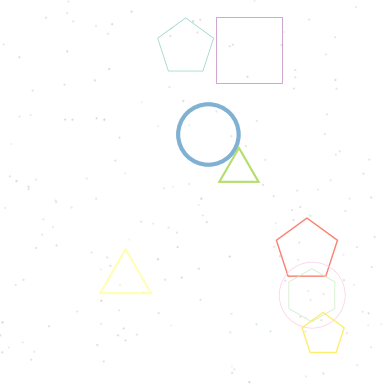[{"shape": "pentagon", "thickness": 0.5, "radius": 0.38, "center": [0.482, 0.877]}, {"shape": "triangle", "thickness": 1.5, "radius": 0.38, "center": [0.326, 0.277]}, {"shape": "pentagon", "thickness": 1, "radius": 0.42, "center": [0.797, 0.35]}, {"shape": "circle", "thickness": 3, "radius": 0.39, "center": [0.541, 0.651]}, {"shape": "triangle", "thickness": 1.5, "radius": 0.29, "center": [0.621, 0.557]}, {"shape": "circle", "thickness": 0.5, "radius": 0.43, "center": [0.811, 0.233]}, {"shape": "square", "thickness": 0.5, "radius": 0.43, "center": [0.647, 0.87]}, {"shape": "hexagon", "thickness": 0.5, "radius": 0.34, "center": [0.81, 0.233]}, {"shape": "pentagon", "thickness": 1, "radius": 0.29, "center": [0.839, 0.131]}]